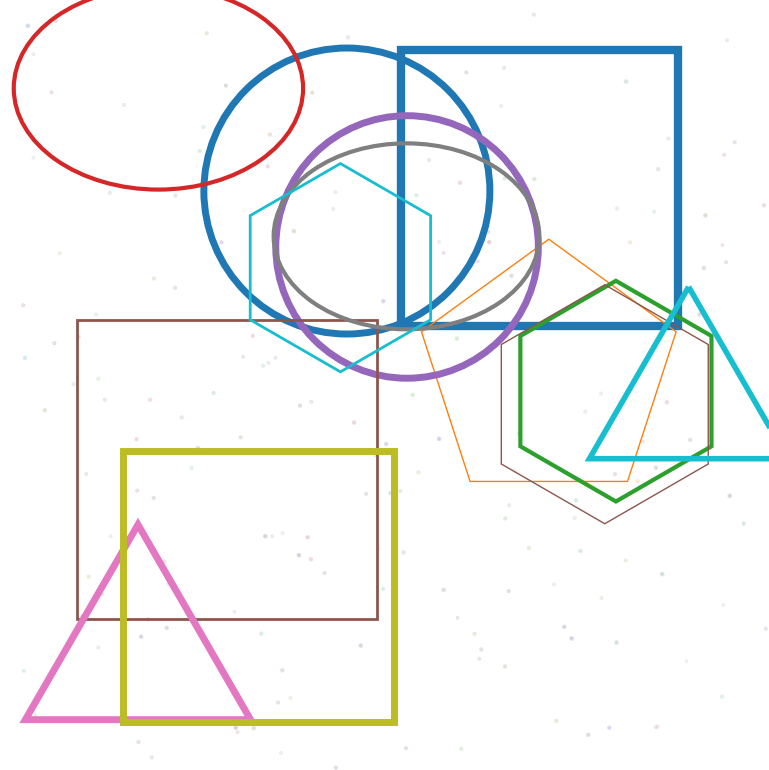[{"shape": "circle", "thickness": 2.5, "radius": 0.93, "center": [0.45, 0.752]}, {"shape": "square", "thickness": 3, "radius": 0.9, "center": [0.701, 0.756]}, {"shape": "pentagon", "thickness": 0.5, "radius": 0.87, "center": [0.713, 0.515]}, {"shape": "hexagon", "thickness": 1.5, "radius": 0.72, "center": [0.8, 0.492]}, {"shape": "oval", "thickness": 1.5, "radius": 0.94, "center": [0.206, 0.885]}, {"shape": "circle", "thickness": 2.5, "radius": 0.85, "center": [0.529, 0.679]}, {"shape": "hexagon", "thickness": 0.5, "radius": 0.78, "center": [0.785, 0.475]}, {"shape": "square", "thickness": 1, "radius": 0.97, "center": [0.295, 0.39]}, {"shape": "triangle", "thickness": 2.5, "radius": 0.84, "center": [0.179, 0.15]}, {"shape": "oval", "thickness": 1.5, "radius": 0.86, "center": [0.528, 0.693]}, {"shape": "square", "thickness": 2.5, "radius": 0.88, "center": [0.336, 0.238]}, {"shape": "triangle", "thickness": 2, "radius": 0.74, "center": [0.894, 0.479]}, {"shape": "hexagon", "thickness": 1, "radius": 0.68, "center": [0.442, 0.652]}]